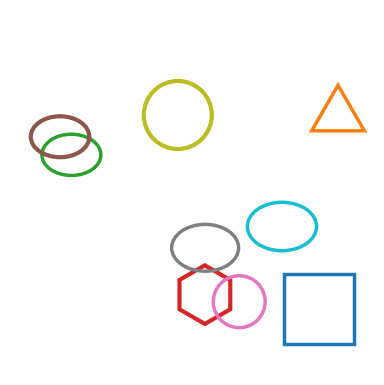[{"shape": "square", "thickness": 2.5, "radius": 0.46, "center": [0.828, 0.197]}, {"shape": "triangle", "thickness": 2.5, "radius": 0.39, "center": [0.878, 0.7]}, {"shape": "oval", "thickness": 2.5, "radius": 0.38, "center": [0.185, 0.598]}, {"shape": "hexagon", "thickness": 3, "radius": 0.38, "center": [0.532, 0.235]}, {"shape": "oval", "thickness": 3, "radius": 0.38, "center": [0.156, 0.645]}, {"shape": "circle", "thickness": 2.5, "radius": 0.34, "center": [0.621, 0.216]}, {"shape": "oval", "thickness": 2.5, "radius": 0.43, "center": [0.533, 0.356]}, {"shape": "circle", "thickness": 3, "radius": 0.44, "center": [0.462, 0.701]}, {"shape": "oval", "thickness": 2.5, "radius": 0.45, "center": [0.732, 0.412]}]